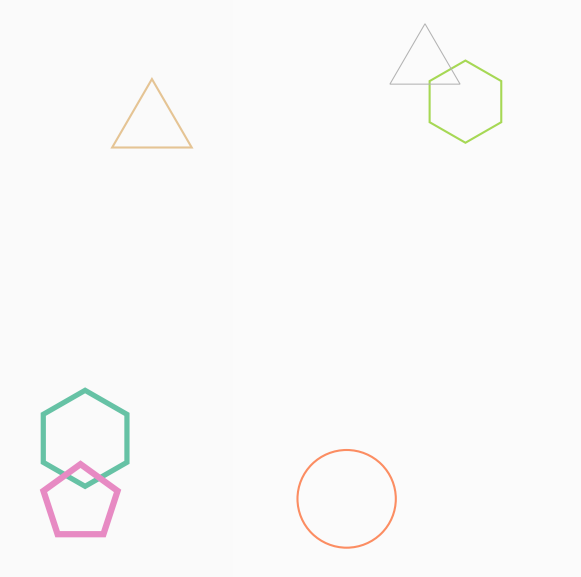[{"shape": "hexagon", "thickness": 2.5, "radius": 0.42, "center": [0.146, 0.24]}, {"shape": "circle", "thickness": 1, "radius": 0.42, "center": [0.596, 0.135]}, {"shape": "pentagon", "thickness": 3, "radius": 0.34, "center": [0.139, 0.128]}, {"shape": "hexagon", "thickness": 1, "radius": 0.36, "center": [0.801, 0.823]}, {"shape": "triangle", "thickness": 1, "radius": 0.4, "center": [0.261, 0.783]}, {"shape": "triangle", "thickness": 0.5, "radius": 0.35, "center": [0.731, 0.888]}]